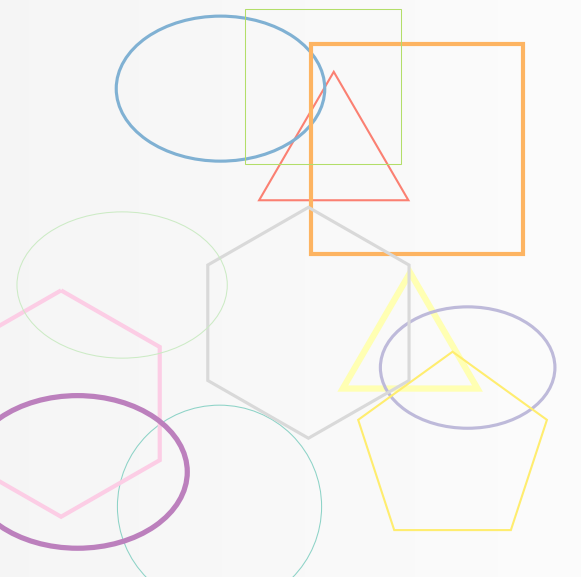[{"shape": "circle", "thickness": 0.5, "radius": 0.88, "center": [0.378, 0.122]}, {"shape": "triangle", "thickness": 3, "radius": 0.67, "center": [0.706, 0.393]}, {"shape": "oval", "thickness": 1.5, "radius": 0.75, "center": [0.805, 0.363]}, {"shape": "triangle", "thickness": 1, "radius": 0.74, "center": [0.574, 0.727]}, {"shape": "oval", "thickness": 1.5, "radius": 0.9, "center": [0.379, 0.846]}, {"shape": "square", "thickness": 2, "radius": 0.91, "center": [0.717, 0.741]}, {"shape": "square", "thickness": 0.5, "radius": 0.67, "center": [0.556, 0.85]}, {"shape": "hexagon", "thickness": 2, "radius": 0.98, "center": [0.105, 0.3]}, {"shape": "hexagon", "thickness": 1.5, "radius": 1.0, "center": [0.531, 0.44]}, {"shape": "oval", "thickness": 2.5, "radius": 0.94, "center": [0.133, 0.182]}, {"shape": "oval", "thickness": 0.5, "radius": 0.9, "center": [0.21, 0.506]}, {"shape": "pentagon", "thickness": 1, "radius": 0.85, "center": [0.779, 0.219]}]